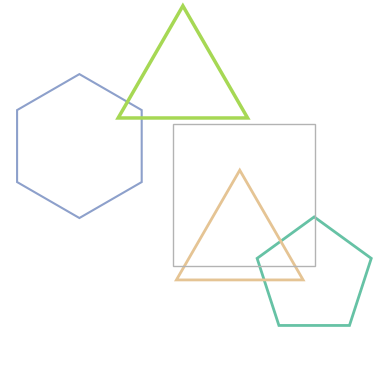[{"shape": "pentagon", "thickness": 2, "radius": 0.78, "center": [0.816, 0.281]}, {"shape": "hexagon", "thickness": 1.5, "radius": 0.93, "center": [0.206, 0.621]}, {"shape": "triangle", "thickness": 2.5, "radius": 0.97, "center": [0.475, 0.791]}, {"shape": "triangle", "thickness": 2, "radius": 0.95, "center": [0.623, 0.368]}, {"shape": "square", "thickness": 1, "radius": 0.92, "center": [0.633, 0.493]}]